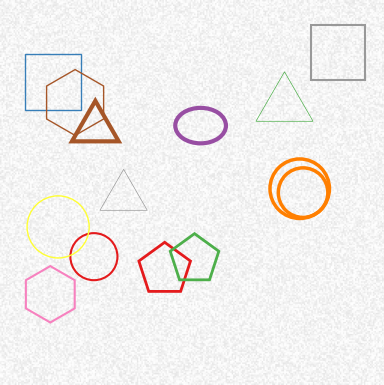[{"shape": "pentagon", "thickness": 2, "radius": 0.35, "center": [0.428, 0.3]}, {"shape": "circle", "thickness": 1.5, "radius": 0.31, "center": [0.244, 0.333]}, {"shape": "square", "thickness": 1, "radius": 0.37, "center": [0.138, 0.787]}, {"shape": "pentagon", "thickness": 2, "radius": 0.33, "center": [0.505, 0.327]}, {"shape": "triangle", "thickness": 0.5, "radius": 0.43, "center": [0.739, 0.728]}, {"shape": "oval", "thickness": 3, "radius": 0.33, "center": [0.521, 0.674]}, {"shape": "circle", "thickness": 2.5, "radius": 0.39, "center": [0.778, 0.51]}, {"shape": "circle", "thickness": 2.5, "radius": 0.32, "center": [0.787, 0.5]}, {"shape": "circle", "thickness": 1, "radius": 0.4, "center": [0.151, 0.411]}, {"shape": "hexagon", "thickness": 1, "radius": 0.43, "center": [0.195, 0.734]}, {"shape": "triangle", "thickness": 3, "radius": 0.35, "center": [0.248, 0.668]}, {"shape": "hexagon", "thickness": 1.5, "radius": 0.37, "center": [0.131, 0.236]}, {"shape": "square", "thickness": 1.5, "radius": 0.35, "center": [0.878, 0.864]}, {"shape": "triangle", "thickness": 0.5, "radius": 0.35, "center": [0.321, 0.489]}]